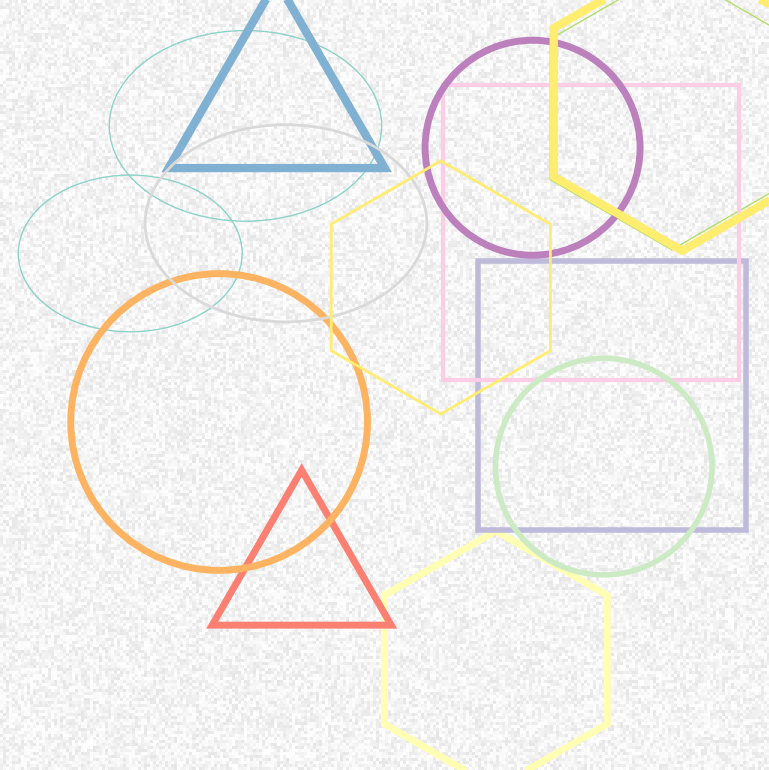[{"shape": "oval", "thickness": 0.5, "radius": 0.73, "center": [0.169, 0.671]}, {"shape": "oval", "thickness": 0.5, "radius": 0.88, "center": [0.319, 0.837]}, {"shape": "hexagon", "thickness": 2.5, "radius": 0.84, "center": [0.644, 0.143]}, {"shape": "square", "thickness": 2, "radius": 0.87, "center": [0.795, 0.486]}, {"shape": "triangle", "thickness": 2.5, "radius": 0.67, "center": [0.392, 0.255]}, {"shape": "triangle", "thickness": 3, "radius": 0.81, "center": [0.359, 0.863]}, {"shape": "circle", "thickness": 2.5, "radius": 0.96, "center": [0.285, 0.452]}, {"shape": "hexagon", "thickness": 0.5, "radius": 0.91, "center": [0.873, 0.858]}, {"shape": "square", "thickness": 1.5, "radius": 0.96, "center": [0.768, 0.698]}, {"shape": "oval", "thickness": 1, "radius": 0.91, "center": [0.371, 0.71]}, {"shape": "circle", "thickness": 2.5, "radius": 0.7, "center": [0.692, 0.808]}, {"shape": "circle", "thickness": 2, "radius": 0.7, "center": [0.784, 0.394]}, {"shape": "hexagon", "thickness": 1, "radius": 0.82, "center": [0.572, 0.627]}, {"shape": "hexagon", "thickness": 3, "radius": 0.96, "center": [0.886, 0.867]}]